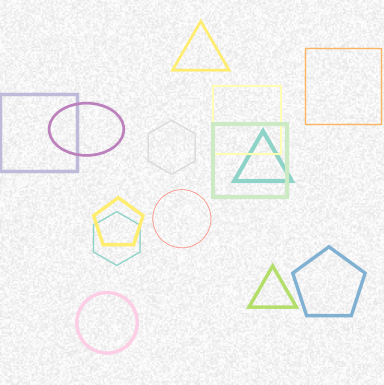[{"shape": "hexagon", "thickness": 1, "radius": 0.35, "center": [0.303, 0.38]}, {"shape": "triangle", "thickness": 3, "radius": 0.43, "center": [0.683, 0.573]}, {"shape": "square", "thickness": 1.5, "radius": 0.44, "center": [0.642, 0.688]}, {"shape": "square", "thickness": 2.5, "radius": 0.5, "center": [0.1, 0.655]}, {"shape": "circle", "thickness": 0.5, "radius": 0.38, "center": [0.472, 0.432]}, {"shape": "pentagon", "thickness": 2.5, "radius": 0.49, "center": [0.854, 0.26]}, {"shape": "square", "thickness": 1, "radius": 0.49, "center": [0.89, 0.777]}, {"shape": "triangle", "thickness": 2.5, "radius": 0.36, "center": [0.708, 0.238]}, {"shape": "circle", "thickness": 2.5, "radius": 0.39, "center": [0.278, 0.162]}, {"shape": "hexagon", "thickness": 1, "radius": 0.35, "center": [0.446, 0.617]}, {"shape": "oval", "thickness": 2, "radius": 0.48, "center": [0.225, 0.664]}, {"shape": "square", "thickness": 3, "radius": 0.48, "center": [0.649, 0.584]}, {"shape": "pentagon", "thickness": 2.5, "radius": 0.34, "center": [0.307, 0.419]}, {"shape": "triangle", "thickness": 2, "radius": 0.42, "center": [0.522, 0.86]}]